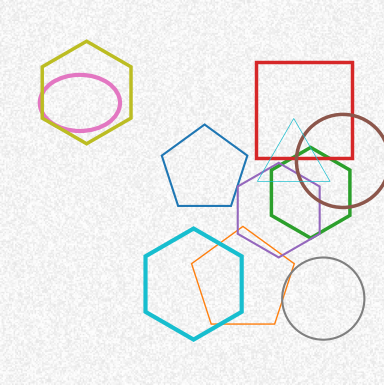[{"shape": "pentagon", "thickness": 1.5, "radius": 0.58, "center": [0.531, 0.56]}, {"shape": "pentagon", "thickness": 1, "radius": 0.7, "center": [0.631, 0.272]}, {"shape": "hexagon", "thickness": 2.5, "radius": 0.59, "center": [0.807, 0.499]}, {"shape": "square", "thickness": 2.5, "radius": 0.63, "center": [0.789, 0.714]}, {"shape": "hexagon", "thickness": 1.5, "radius": 0.61, "center": [0.724, 0.454]}, {"shape": "circle", "thickness": 2.5, "radius": 0.6, "center": [0.891, 0.582]}, {"shape": "oval", "thickness": 3, "radius": 0.52, "center": [0.208, 0.733]}, {"shape": "circle", "thickness": 1.5, "radius": 0.53, "center": [0.84, 0.224]}, {"shape": "hexagon", "thickness": 2.5, "radius": 0.67, "center": [0.225, 0.76]}, {"shape": "hexagon", "thickness": 3, "radius": 0.72, "center": [0.503, 0.262]}, {"shape": "triangle", "thickness": 0.5, "radius": 0.54, "center": [0.763, 0.583]}]